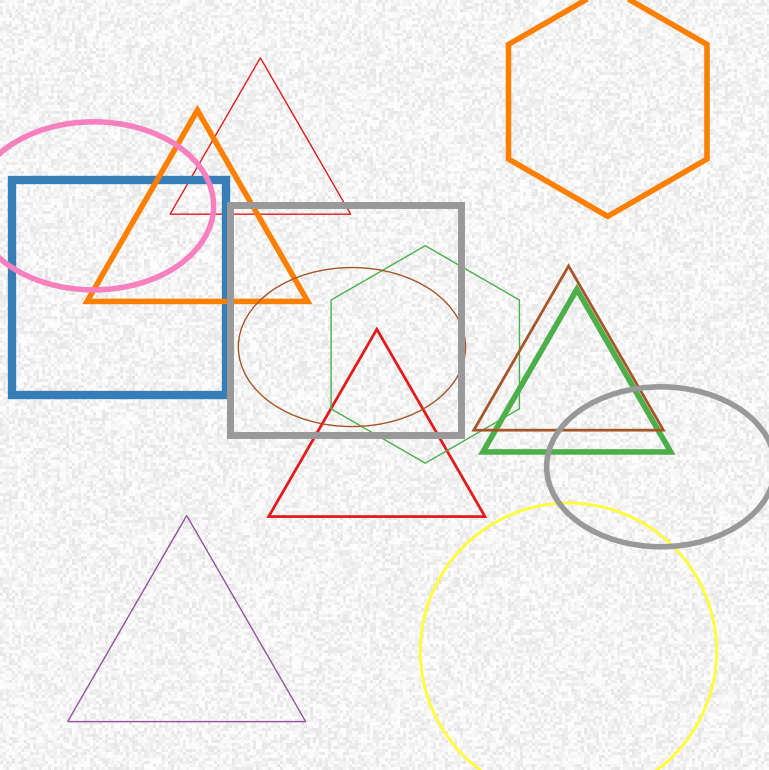[{"shape": "triangle", "thickness": 1, "radius": 0.81, "center": [0.489, 0.41]}, {"shape": "triangle", "thickness": 0.5, "radius": 0.68, "center": [0.338, 0.79]}, {"shape": "square", "thickness": 3, "radius": 0.7, "center": [0.154, 0.627]}, {"shape": "hexagon", "thickness": 0.5, "radius": 0.71, "center": [0.552, 0.54]}, {"shape": "triangle", "thickness": 2, "radius": 0.7, "center": [0.749, 0.483]}, {"shape": "triangle", "thickness": 0.5, "radius": 0.89, "center": [0.242, 0.152]}, {"shape": "hexagon", "thickness": 2, "radius": 0.74, "center": [0.789, 0.868]}, {"shape": "triangle", "thickness": 2, "radius": 0.83, "center": [0.256, 0.691]}, {"shape": "circle", "thickness": 1, "radius": 0.96, "center": [0.738, 0.154]}, {"shape": "triangle", "thickness": 1, "radius": 0.71, "center": [0.738, 0.512]}, {"shape": "oval", "thickness": 0.5, "radius": 0.74, "center": [0.457, 0.549]}, {"shape": "oval", "thickness": 2, "radius": 0.78, "center": [0.122, 0.733]}, {"shape": "square", "thickness": 2.5, "radius": 0.75, "center": [0.449, 0.585]}, {"shape": "oval", "thickness": 2, "radius": 0.74, "center": [0.858, 0.394]}]